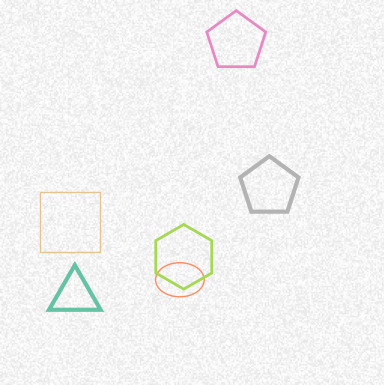[{"shape": "triangle", "thickness": 3, "radius": 0.39, "center": [0.194, 0.234]}, {"shape": "oval", "thickness": 1, "radius": 0.32, "center": [0.467, 0.273]}, {"shape": "pentagon", "thickness": 2, "radius": 0.4, "center": [0.614, 0.892]}, {"shape": "hexagon", "thickness": 2, "radius": 0.42, "center": [0.477, 0.333]}, {"shape": "square", "thickness": 1, "radius": 0.39, "center": [0.182, 0.423]}, {"shape": "pentagon", "thickness": 3, "radius": 0.4, "center": [0.7, 0.515]}]